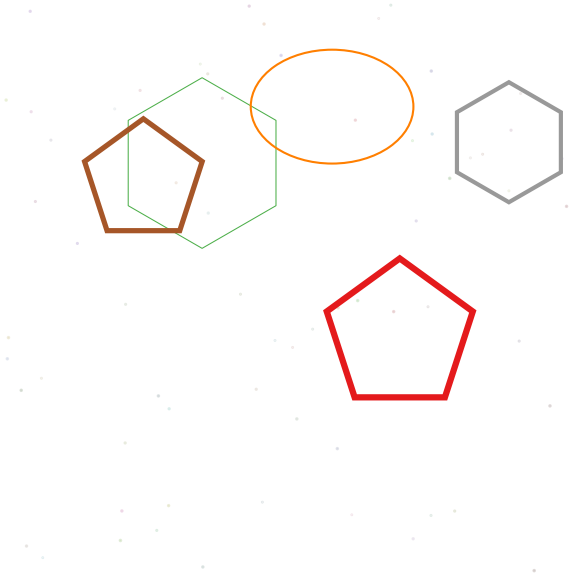[{"shape": "pentagon", "thickness": 3, "radius": 0.66, "center": [0.692, 0.419]}, {"shape": "hexagon", "thickness": 0.5, "radius": 0.74, "center": [0.35, 0.717]}, {"shape": "oval", "thickness": 1, "radius": 0.7, "center": [0.575, 0.814]}, {"shape": "pentagon", "thickness": 2.5, "radius": 0.54, "center": [0.248, 0.686]}, {"shape": "hexagon", "thickness": 2, "radius": 0.52, "center": [0.881, 0.753]}]